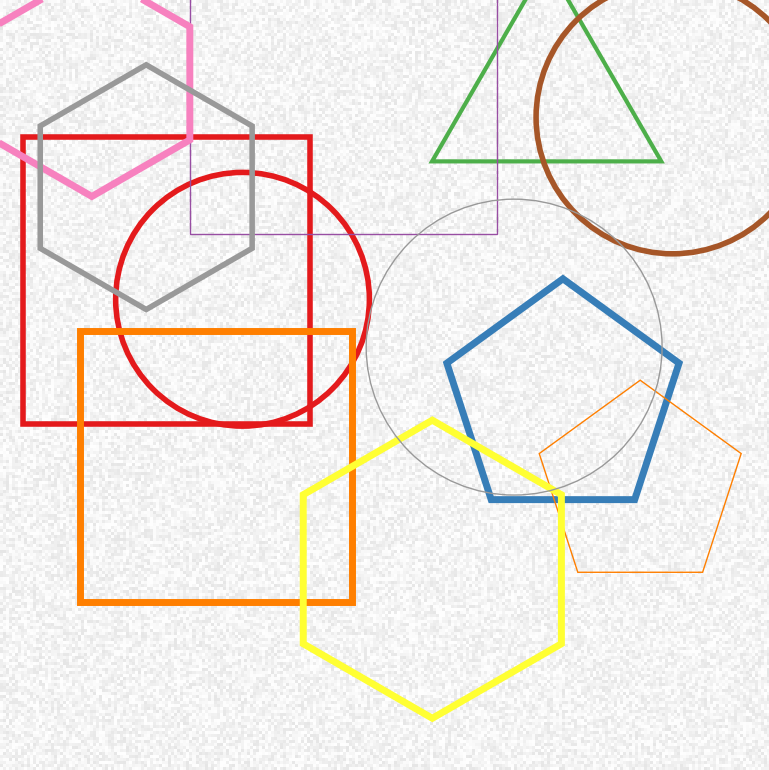[{"shape": "square", "thickness": 2, "radius": 0.93, "center": [0.217, 0.635]}, {"shape": "circle", "thickness": 2, "radius": 0.82, "center": [0.315, 0.611]}, {"shape": "pentagon", "thickness": 2.5, "radius": 0.79, "center": [0.731, 0.479]}, {"shape": "triangle", "thickness": 1.5, "radius": 0.86, "center": [0.71, 0.876]}, {"shape": "square", "thickness": 0.5, "radius": 1.0, "center": [0.446, 0.896]}, {"shape": "pentagon", "thickness": 0.5, "radius": 0.69, "center": [0.831, 0.368]}, {"shape": "square", "thickness": 2.5, "radius": 0.88, "center": [0.28, 0.395]}, {"shape": "hexagon", "thickness": 2.5, "radius": 0.97, "center": [0.561, 0.261]}, {"shape": "circle", "thickness": 2, "radius": 0.89, "center": [0.874, 0.848]}, {"shape": "hexagon", "thickness": 2.5, "radius": 0.73, "center": [0.119, 0.892]}, {"shape": "hexagon", "thickness": 2, "radius": 0.79, "center": [0.19, 0.757]}, {"shape": "circle", "thickness": 0.5, "radius": 0.96, "center": [0.668, 0.549]}]